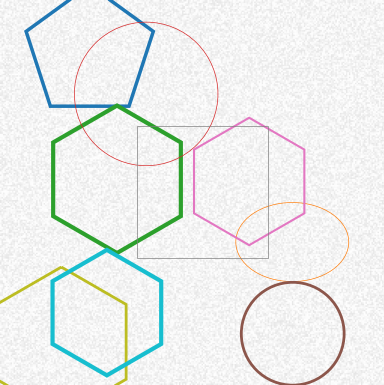[{"shape": "pentagon", "thickness": 2.5, "radius": 0.87, "center": [0.233, 0.865]}, {"shape": "oval", "thickness": 0.5, "radius": 0.73, "center": [0.759, 0.371]}, {"shape": "hexagon", "thickness": 3, "radius": 0.96, "center": [0.304, 0.534]}, {"shape": "circle", "thickness": 0.5, "radius": 0.93, "center": [0.38, 0.756]}, {"shape": "circle", "thickness": 2, "radius": 0.67, "center": [0.76, 0.133]}, {"shape": "hexagon", "thickness": 1.5, "radius": 0.83, "center": [0.647, 0.529]}, {"shape": "square", "thickness": 0.5, "radius": 0.85, "center": [0.525, 0.501]}, {"shape": "hexagon", "thickness": 2, "radius": 0.97, "center": [0.159, 0.112]}, {"shape": "hexagon", "thickness": 3, "radius": 0.81, "center": [0.278, 0.188]}]